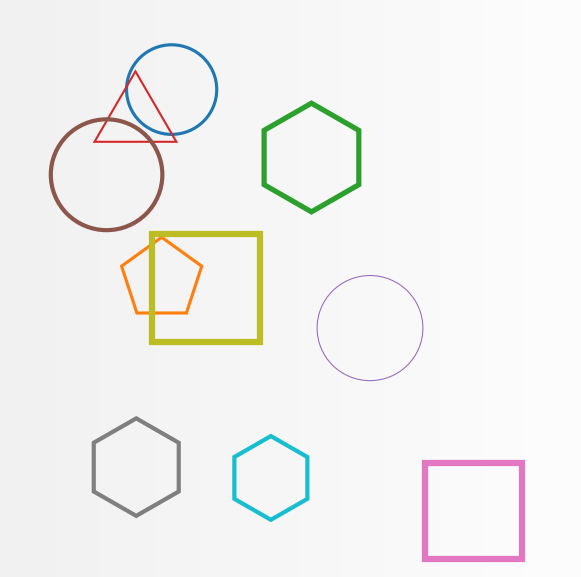[{"shape": "circle", "thickness": 1.5, "radius": 0.39, "center": [0.295, 0.844]}, {"shape": "pentagon", "thickness": 1.5, "radius": 0.36, "center": [0.278, 0.516]}, {"shape": "hexagon", "thickness": 2.5, "radius": 0.47, "center": [0.536, 0.726]}, {"shape": "triangle", "thickness": 1, "radius": 0.41, "center": [0.233, 0.794]}, {"shape": "circle", "thickness": 0.5, "radius": 0.46, "center": [0.637, 0.431]}, {"shape": "circle", "thickness": 2, "radius": 0.48, "center": [0.183, 0.697]}, {"shape": "square", "thickness": 3, "radius": 0.42, "center": [0.815, 0.114]}, {"shape": "hexagon", "thickness": 2, "radius": 0.42, "center": [0.234, 0.19]}, {"shape": "square", "thickness": 3, "radius": 0.47, "center": [0.354, 0.501]}, {"shape": "hexagon", "thickness": 2, "radius": 0.36, "center": [0.466, 0.172]}]